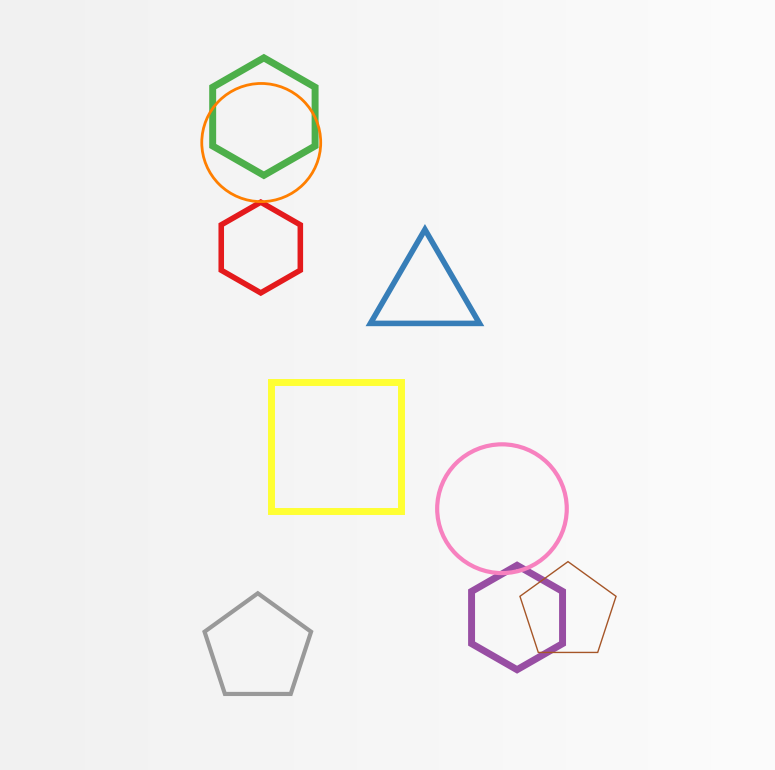[{"shape": "hexagon", "thickness": 2, "radius": 0.29, "center": [0.336, 0.679]}, {"shape": "triangle", "thickness": 2, "radius": 0.41, "center": [0.548, 0.621]}, {"shape": "hexagon", "thickness": 2.5, "radius": 0.38, "center": [0.34, 0.849]}, {"shape": "hexagon", "thickness": 2.5, "radius": 0.34, "center": [0.667, 0.198]}, {"shape": "circle", "thickness": 1, "radius": 0.38, "center": [0.337, 0.815]}, {"shape": "square", "thickness": 2.5, "radius": 0.42, "center": [0.434, 0.42]}, {"shape": "pentagon", "thickness": 0.5, "radius": 0.33, "center": [0.733, 0.205]}, {"shape": "circle", "thickness": 1.5, "radius": 0.42, "center": [0.648, 0.339]}, {"shape": "pentagon", "thickness": 1.5, "radius": 0.36, "center": [0.333, 0.157]}]